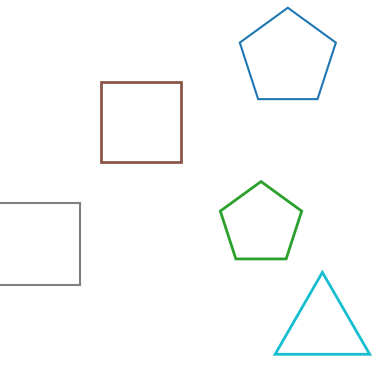[{"shape": "pentagon", "thickness": 1.5, "radius": 0.66, "center": [0.748, 0.849]}, {"shape": "pentagon", "thickness": 2, "radius": 0.56, "center": [0.678, 0.417]}, {"shape": "square", "thickness": 2, "radius": 0.52, "center": [0.367, 0.683]}, {"shape": "square", "thickness": 1.5, "radius": 0.53, "center": [0.102, 0.365]}, {"shape": "triangle", "thickness": 2, "radius": 0.71, "center": [0.837, 0.151]}]